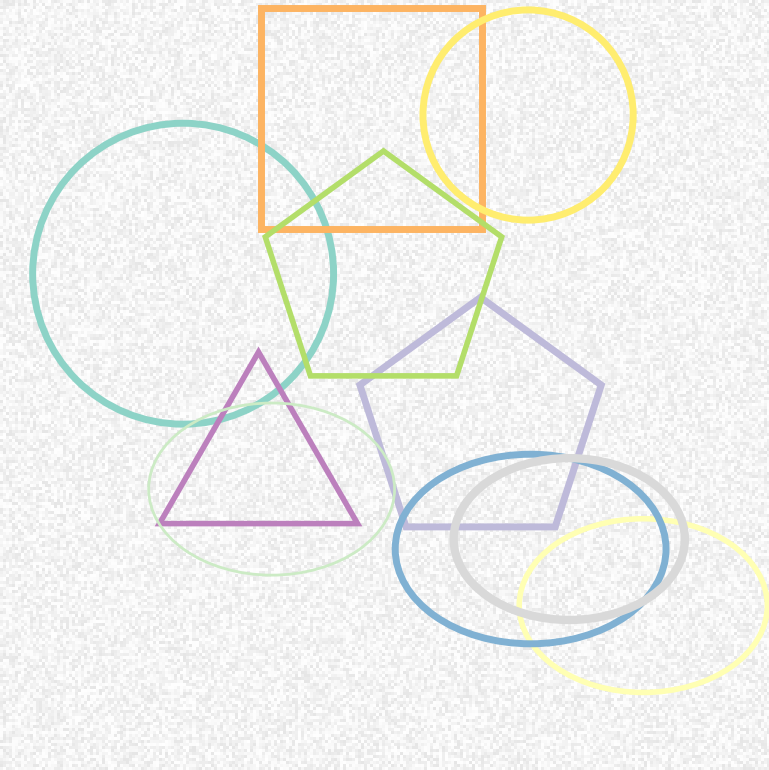[{"shape": "circle", "thickness": 2.5, "radius": 0.98, "center": [0.238, 0.645]}, {"shape": "oval", "thickness": 2, "radius": 0.81, "center": [0.835, 0.214]}, {"shape": "pentagon", "thickness": 2.5, "radius": 0.82, "center": [0.624, 0.449]}, {"shape": "oval", "thickness": 2.5, "radius": 0.88, "center": [0.689, 0.287]}, {"shape": "square", "thickness": 2.5, "radius": 0.72, "center": [0.483, 0.846]}, {"shape": "pentagon", "thickness": 2, "radius": 0.81, "center": [0.498, 0.642]}, {"shape": "oval", "thickness": 3, "radius": 0.75, "center": [0.739, 0.3]}, {"shape": "triangle", "thickness": 2, "radius": 0.74, "center": [0.336, 0.394]}, {"shape": "oval", "thickness": 1, "radius": 0.8, "center": [0.353, 0.365]}, {"shape": "circle", "thickness": 2.5, "radius": 0.68, "center": [0.686, 0.851]}]